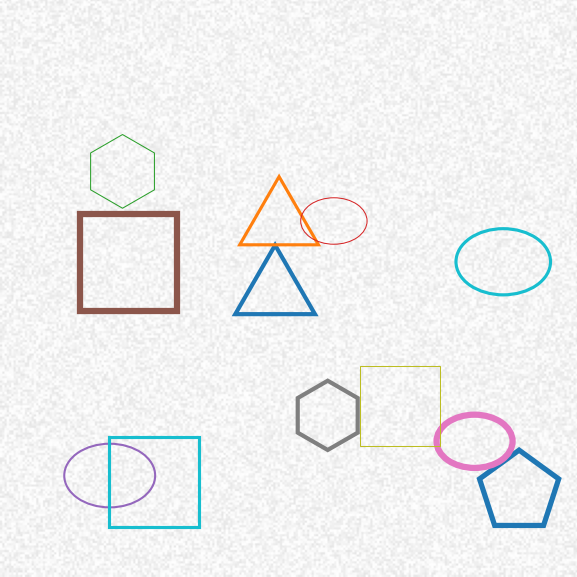[{"shape": "pentagon", "thickness": 2.5, "radius": 0.36, "center": [0.899, 0.148]}, {"shape": "triangle", "thickness": 2, "radius": 0.4, "center": [0.476, 0.495]}, {"shape": "triangle", "thickness": 1.5, "radius": 0.39, "center": [0.483, 0.615]}, {"shape": "hexagon", "thickness": 0.5, "radius": 0.32, "center": [0.212, 0.702]}, {"shape": "oval", "thickness": 0.5, "radius": 0.29, "center": [0.578, 0.616]}, {"shape": "oval", "thickness": 1, "radius": 0.39, "center": [0.19, 0.176]}, {"shape": "square", "thickness": 3, "radius": 0.42, "center": [0.223, 0.545]}, {"shape": "oval", "thickness": 3, "radius": 0.33, "center": [0.822, 0.235]}, {"shape": "hexagon", "thickness": 2, "radius": 0.3, "center": [0.567, 0.28]}, {"shape": "square", "thickness": 0.5, "radius": 0.35, "center": [0.693, 0.295]}, {"shape": "square", "thickness": 1.5, "radius": 0.39, "center": [0.266, 0.165]}, {"shape": "oval", "thickness": 1.5, "radius": 0.41, "center": [0.871, 0.546]}]